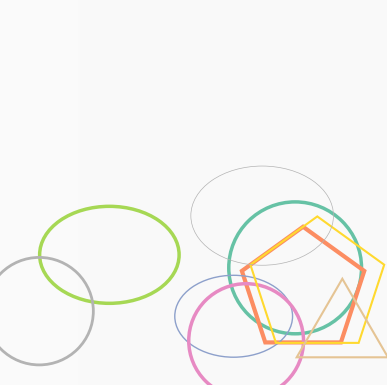[{"shape": "circle", "thickness": 2.5, "radius": 0.86, "center": [0.762, 0.304]}, {"shape": "pentagon", "thickness": 3, "radius": 0.83, "center": [0.782, 0.245]}, {"shape": "oval", "thickness": 1, "radius": 0.76, "center": [0.603, 0.179]}, {"shape": "circle", "thickness": 2.5, "radius": 0.74, "center": [0.635, 0.115]}, {"shape": "oval", "thickness": 2.5, "radius": 0.9, "center": [0.282, 0.338]}, {"shape": "pentagon", "thickness": 1.5, "radius": 0.91, "center": [0.819, 0.256]}, {"shape": "triangle", "thickness": 1.5, "radius": 0.68, "center": [0.883, 0.14]}, {"shape": "oval", "thickness": 0.5, "radius": 0.92, "center": [0.677, 0.44]}, {"shape": "circle", "thickness": 2, "radius": 0.7, "center": [0.101, 0.192]}]